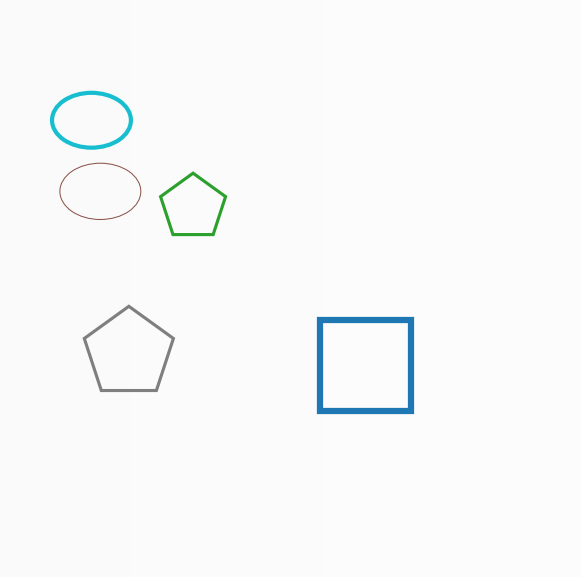[{"shape": "square", "thickness": 3, "radius": 0.39, "center": [0.629, 0.366]}, {"shape": "pentagon", "thickness": 1.5, "radius": 0.29, "center": [0.332, 0.64]}, {"shape": "oval", "thickness": 0.5, "radius": 0.35, "center": [0.173, 0.668]}, {"shape": "pentagon", "thickness": 1.5, "radius": 0.4, "center": [0.222, 0.388]}, {"shape": "oval", "thickness": 2, "radius": 0.34, "center": [0.157, 0.791]}]